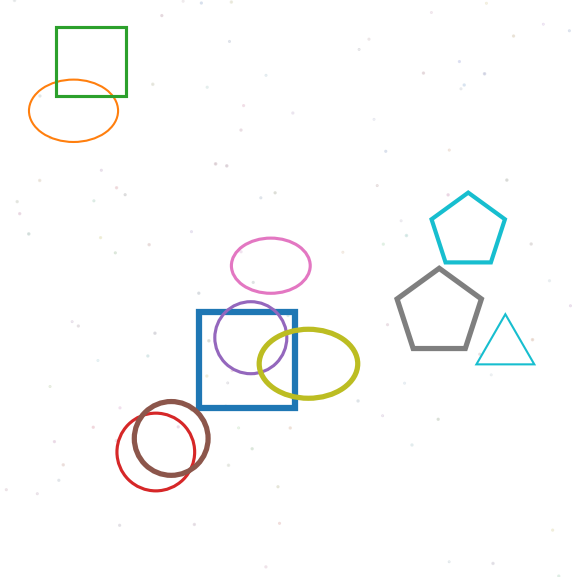[{"shape": "square", "thickness": 3, "radius": 0.42, "center": [0.428, 0.375]}, {"shape": "oval", "thickness": 1, "radius": 0.39, "center": [0.127, 0.807]}, {"shape": "square", "thickness": 1.5, "radius": 0.3, "center": [0.157, 0.893]}, {"shape": "circle", "thickness": 1.5, "radius": 0.34, "center": [0.27, 0.216]}, {"shape": "circle", "thickness": 1.5, "radius": 0.31, "center": [0.434, 0.414]}, {"shape": "circle", "thickness": 2.5, "radius": 0.32, "center": [0.296, 0.24]}, {"shape": "oval", "thickness": 1.5, "radius": 0.34, "center": [0.469, 0.539]}, {"shape": "pentagon", "thickness": 2.5, "radius": 0.38, "center": [0.761, 0.458]}, {"shape": "oval", "thickness": 2.5, "radius": 0.43, "center": [0.534, 0.369]}, {"shape": "triangle", "thickness": 1, "radius": 0.29, "center": [0.875, 0.397]}, {"shape": "pentagon", "thickness": 2, "radius": 0.33, "center": [0.811, 0.599]}]